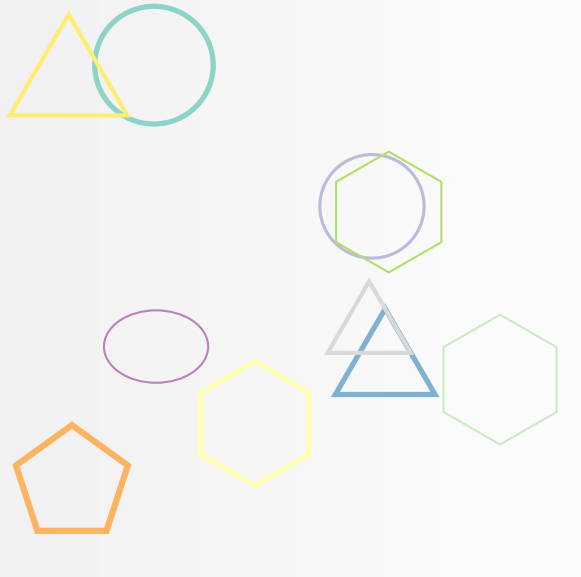[{"shape": "circle", "thickness": 2.5, "radius": 0.51, "center": [0.265, 0.886]}, {"shape": "hexagon", "thickness": 2.5, "radius": 0.54, "center": [0.439, 0.266]}, {"shape": "circle", "thickness": 1.5, "radius": 0.45, "center": [0.64, 0.642]}, {"shape": "triangle", "thickness": 2.5, "radius": 0.5, "center": [0.663, 0.366]}, {"shape": "pentagon", "thickness": 3, "radius": 0.51, "center": [0.124, 0.162]}, {"shape": "hexagon", "thickness": 1, "radius": 0.52, "center": [0.669, 0.632]}, {"shape": "triangle", "thickness": 2, "radius": 0.41, "center": [0.635, 0.429]}, {"shape": "oval", "thickness": 1, "radius": 0.45, "center": [0.268, 0.399]}, {"shape": "hexagon", "thickness": 1, "radius": 0.56, "center": [0.86, 0.342]}, {"shape": "triangle", "thickness": 2, "radius": 0.58, "center": [0.118, 0.858]}]